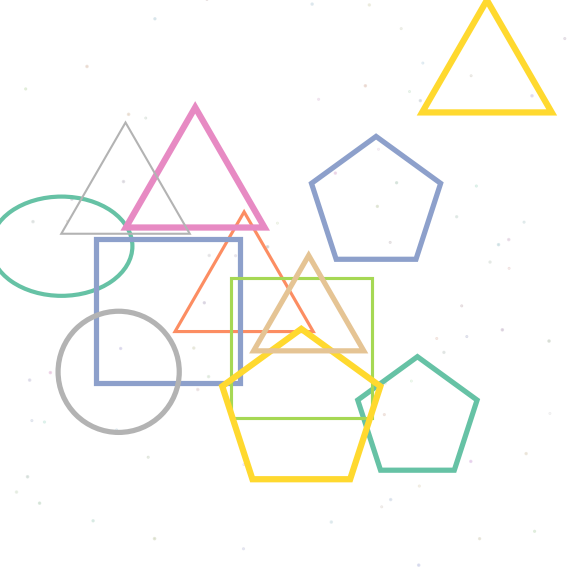[{"shape": "oval", "thickness": 2, "radius": 0.61, "center": [0.107, 0.573]}, {"shape": "pentagon", "thickness": 2.5, "radius": 0.54, "center": [0.723, 0.273]}, {"shape": "triangle", "thickness": 1.5, "radius": 0.69, "center": [0.423, 0.494]}, {"shape": "square", "thickness": 2.5, "radius": 0.62, "center": [0.29, 0.46]}, {"shape": "pentagon", "thickness": 2.5, "radius": 0.59, "center": [0.651, 0.645]}, {"shape": "triangle", "thickness": 3, "radius": 0.69, "center": [0.338, 0.675]}, {"shape": "square", "thickness": 1.5, "radius": 0.61, "center": [0.522, 0.396]}, {"shape": "triangle", "thickness": 3, "radius": 0.65, "center": [0.843, 0.869]}, {"shape": "pentagon", "thickness": 3, "radius": 0.72, "center": [0.522, 0.286]}, {"shape": "triangle", "thickness": 2.5, "radius": 0.55, "center": [0.535, 0.447]}, {"shape": "circle", "thickness": 2.5, "radius": 0.52, "center": [0.205, 0.355]}, {"shape": "triangle", "thickness": 1, "radius": 0.64, "center": [0.217, 0.659]}]